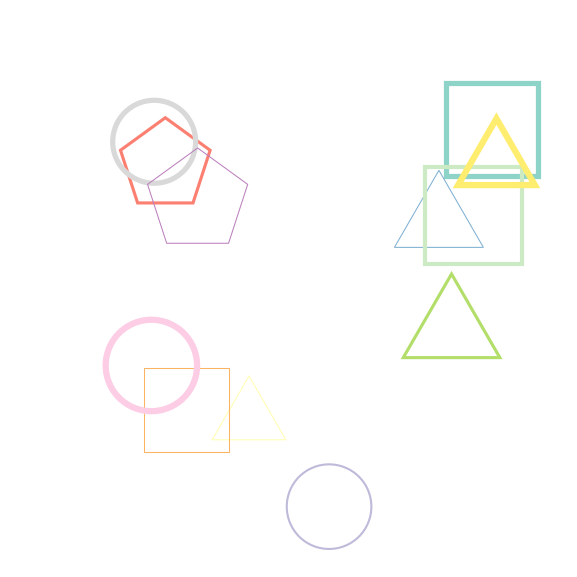[{"shape": "square", "thickness": 2.5, "radius": 0.4, "center": [0.852, 0.775]}, {"shape": "triangle", "thickness": 0.5, "radius": 0.37, "center": [0.431, 0.274]}, {"shape": "circle", "thickness": 1, "radius": 0.37, "center": [0.57, 0.122]}, {"shape": "pentagon", "thickness": 1.5, "radius": 0.41, "center": [0.286, 0.714]}, {"shape": "triangle", "thickness": 0.5, "radius": 0.44, "center": [0.76, 0.615]}, {"shape": "square", "thickness": 0.5, "radius": 0.37, "center": [0.323, 0.289]}, {"shape": "triangle", "thickness": 1.5, "radius": 0.48, "center": [0.782, 0.428]}, {"shape": "circle", "thickness": 3, "radius": 0.4, "center": [0.262, 0.366]}, {"shape": "circle", "thickness": 2.5, "radius": 0.36, "center": [0.267, 0.754]}, {"shape": "pentagon", "thickness": 0.5, "radius": 0.46, "center": [0.342, 0.652]}, {"shape": "square", "thickness": 2, "radius": 0.42, "center": [0.819, 0.625]}, {"shape": "triangle", "thickness": 3, "radius": 0.38, "center": [0.86, 0.717]}]